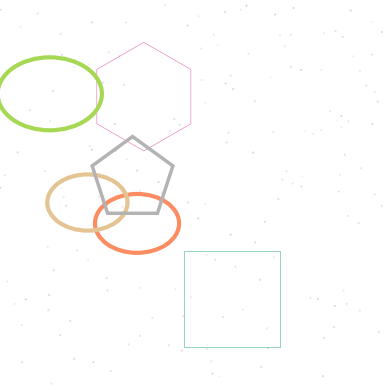[{"shape": "square", "thickness": 0.5, "radius": 0.62, "center": [0.602, 0.224]}, {"shape": "oval", "thickness": 3, "radius": 0.55, "center": [0.356, 0.42]}, {"shape": "hexagon", "thickness": 0.5, "radius": 0.71, "center": [0.374, 0.749]}, {"shape": "oval", "thickness": 3, "radius": 0.68, "center": [0.129, 0.756]}, {"shape": "oval", "thickness": 3, "radius": 0.52, "center": [0.227, 0.474]}, {"shape": "pentagon", "thickness": 2.5, "radius": 0.55, "center": [0.344, 0.535]}]